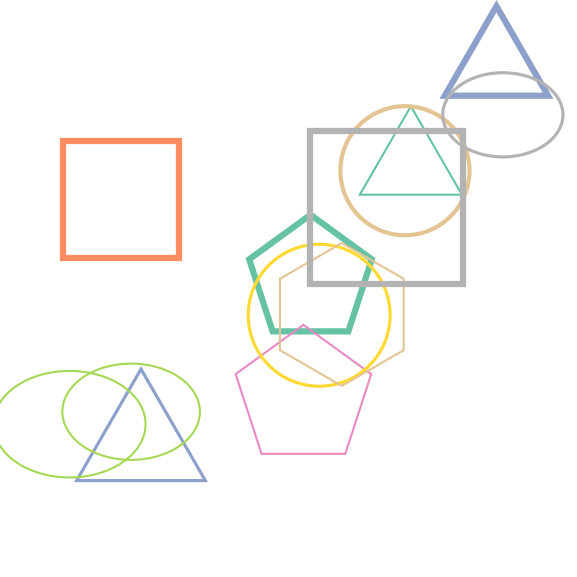[{"shape": "pentagon", "thickness": 3, "radius": 0.56, "center": [0.538, 0.516]}, {"shape": "triangle", "thickness": 1, "radius": 0.51, "center": [0.711, 0.713]}, {"shape": "square", "thickness": 3, "radius": 0.5, "center": [0.209, 0.653]}, {"shape": "triangle", "thickness": 3, "radius": 0.52, "center": [0.86, 0.885]}, {"shape": "triangle", "thickness": 1.5, "radius": 0.64, "center": [0.244, 0.231]}, {"shape": "pentagon", "thickness": 1, "radius": 0.62, "center": [0.525, 0.313]}, {"shape": "oval", "thickness": 1, "radius": 0.6, "center": [0.227, 0.286]}, {"shape": "oval", "thickness": 1, "radius": 0.66, "center": [0.12, 0.265]}, {"shape": "circle", "thickness": 1.5, "radius": 0.61, "center": [0.553, 0.453]}, {"shape": "hexagon", "thickness": 1, "radius": 0.62, "center": [0.592, 0.455]}, {"shape": "circle", "thickness": 2, "radius": 0.56, "center": [0.701, 0.704]}, {"shape": "square", "thickness": 3, "radius": 0.66, "center": [0.67, 0.639]}, {"shape": "oval", "thickness": 1.5, "radius": 0.52, "center": [0.871, 0.8]}]